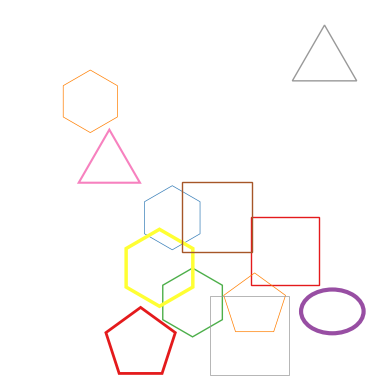[{"shape": "pentagon", "thickness": 2, "radius": 0.47, "center": [0.365, 0.107]}, {"shape": "square", "thickness": 1, "radius": 0.44, "center": [0.741, 0.348]}, {"shape": "hexagon", "thickness": 0.5, "radius": 0.42, "center": [0.447, 0.434]}, {"shape": "hexagon", "thickness": 1, "radius": 0.45, "center": [0.5, 0.214]}, {"shape": "oval", "thickness": 3, "radius": 0.41, "center": [0.863, 0.191]}, {"shape": "hexagon", "thickness": 0.5, "radius": 0.41, "center": [0.235, 0.737]}, {"shape": "pentagon", "thickness": 0.5, "radius": 0.42, "center": [0.661, 0.207]}, {"shape": "hexagon", "thickness": 2.5, "radius": 0.5, "center": [0.414, 0.304]}, {"shape": "square", "thickness": 1, "radius": 0.45, "center": [0.564, 0.435]}, {"shape": "triangle", "thickness": 1.5, "radius": 0.46, "center": [0.284, 0.571]}, {"shape": "triangle", "thickness": 1, "radius": 0.48, "center": [0.843, 0.838]}, {"shape": "square", "thickness": 0.5, "radius": 0.52, "center": [0.648, 0.128]}]